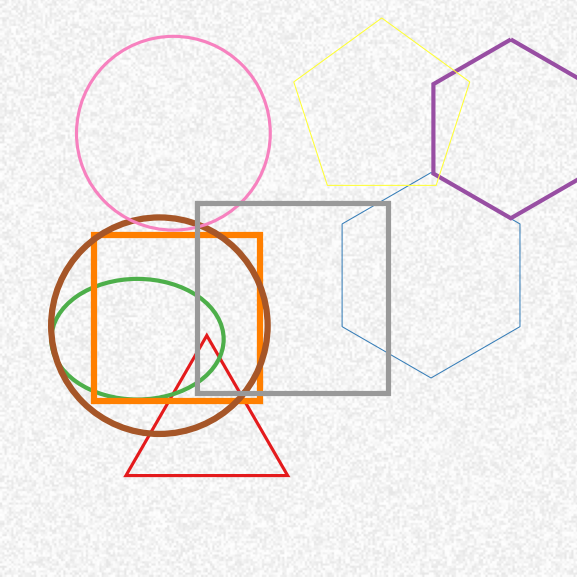[{"shape": "triangle", "thickness": 1.5, "radius": 0.81, "center": [0.358, 0.256]}, {"shape": "hexagon", "thickness": 0.5, "radius": 0.89, "center": [0.746, 0.522]}, {"shape": "oval", "thickness": 2, "radius": 0.75, "center": [0.238, 0.412]}, {"shape": "hexagon", "thickness": 2, "radius": 0.77, "center": [0.885, 0.776]}, {"shape": "square", "thickness": 3, "radius": 0.72, "center": [0.307, 0.449]}, {"shape": "pentagon", "thickness": 0.5, "radius": 0.8, "center": [0.661, 0.808]}, {"shape": "circle", "thickness": 3, "radius": 0.94, "center": [0.276, 0.435]}, {"shape": "circle", "thickness": 1.5, "radius": 0.84, "center": [0.3, 0.768]}, {"shape": "square", "thickness": 2.5, "radius": 0.82, "center": [0.507, 0.483]}]